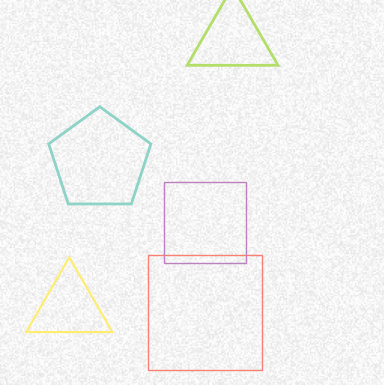[{"shape": "pentagon", "thickness": 2, "radius": 0.7, "center": [0.259, 0.583]}, {"shape": "square", "thickness": 1, "radius": 0.75, "center": [0.533, 0.188]}, {"shape": "triangle", "thickness": 2, "radius": 0.68, "center": [0.604, 0.899]}, {"shape": "square", "thickness": 1, "radius": 0.53, "center": [0.533, 0.422]}, {"shape": "triangle", "thickness": 1.5, "radius": 0.65, "center": [0.18, 0.202]}]